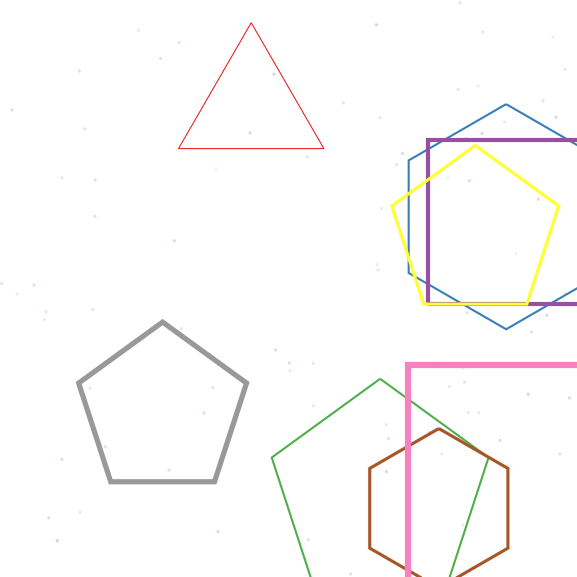[{"shape": "triangle", "thickness": 0.5, "radius": 0.73, "center": [0.435, 0.814]}, {"shape": "hexagon", "thickness": 1, "radius": 0.97, "center": [0.876, 0.624]}, {"shape": "pentagon", "thickness": 1, "radius": 0.99, "center": [0.658, 0.146]}, {"shape": "square", "thickness": 2, "radius": 0.71, "center": [0.883, 0.615]}, {"shape": "pentagon", "thickness": 1.5, "radius": 0.76, "center": [0.823, 0.595]}, {"shape": "hexagon", "thickness": 1.5, "radius": 0.69, "center": [0.76, 0.119]}, {"shape": "square", "thickness": 3, "radius": 0.93, "center": [0.893, 0.181]}, {"shape": "pentagon", "thickness": 2.5, "radius": 0.76, "center": [0.282, 0.289]}]